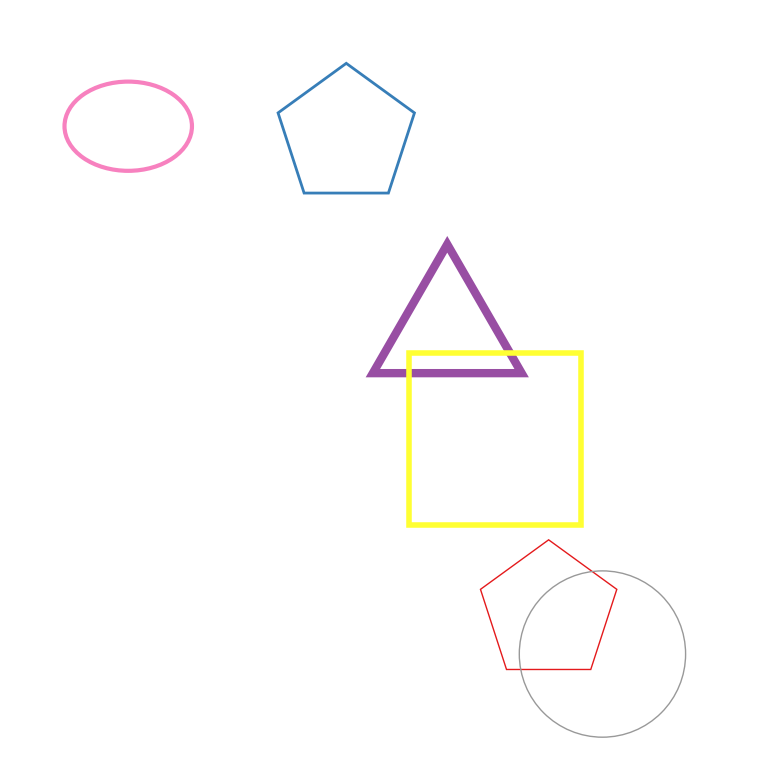[{"shape": "pentagon", "thickness": 0.5, "radius": 0.47, "center": [0.713, 0.206]}, {"shape": "pentagon", "thickness": 1, "radius": 0.47, "center": [0.45, 0.825]}, {"shape": "triangle", "thickness": 3, "radius": 0.56, "center": [0.581, 0.571]}, {"shape": "square", "thickness": 2, "radius": 0.56, "center": [0.643, 0.429]}, {"shape": "oval", "thickness": 1.5, "radius": 0.41, "center": [0.167, 0.836]}, {"shape": "circle", "thickness": 0.5, "radius": 0.54, "center": [0.782, 0.151]}]